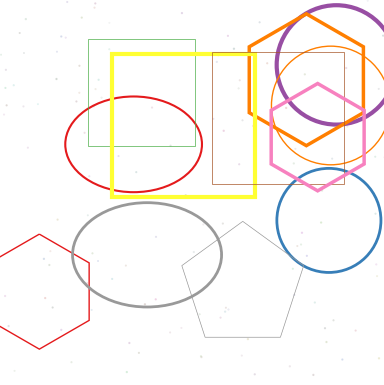[{"shape": "hexagon", "thickness": 1, "radius": 0.75, "center": [0.102, 0.243]}, {"shape": "oval", "thickness": 1.5, "radius": 0.89, "center": [0.347, 0.625]}, {"shape": "circle", "thickness": 2, "radius": 0.68, "center": [0.854, 0.428]}, {"shape": "square", "thickness": 0.5, "radius": 0.7, "center": [0.367, 0.759]}, {"shape": "circle", "thickness": 3, "radius": 0.78, "center": [0.874, 0.831]}, {"shape": "circle", "thickness": 1, "radius": 0.77, "center": [0.859, 0.726]}, {"shape": "hexagon", "thickness": 2.5, "radius": 0.86, "center": [0.796, 0.793]}, {"shape": "square", "thickness": 3, "radius": 0.93, "center": [0.476, 0.674]}, {"shape": "square", "thickness": 0.5, "radius": 0.85, "center": [0.721, 0.693]}, {"shape": "hexagon", "thickness": 2.5, "radius": 0.7, "center": [0.825, 0.644]}, {"shape": "pentagon", "thickness": 0.5, "radius": 0.83, "center": [0.631, 0.259]}, {"shape": "oval", "thickness": 2, "radius": 0.97, "center": [0.382, 0.338]}]